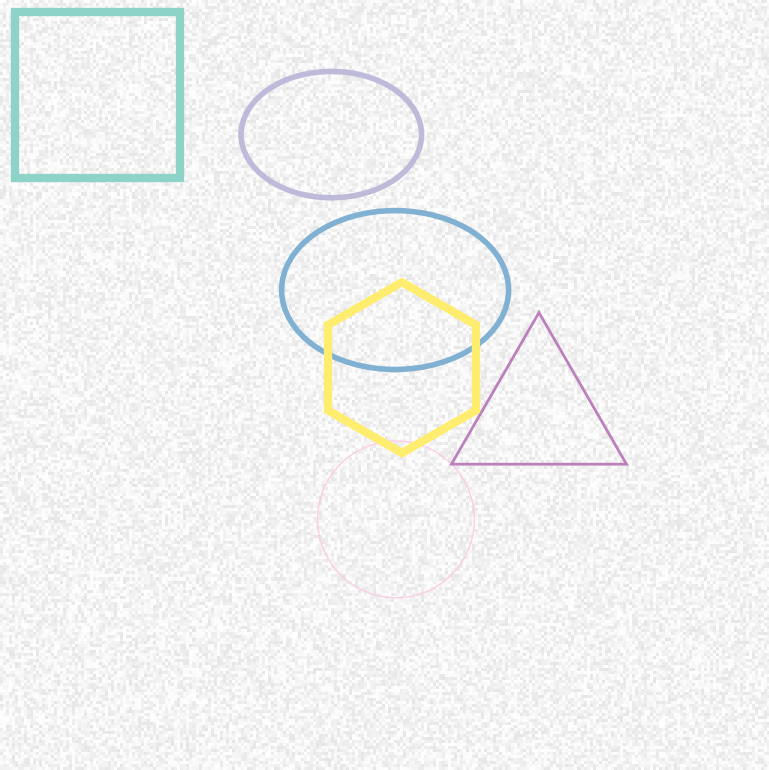[{"shape": "square", "thickness": 3, "radius": 0.54, "center": [0.127, 0.877]}, {"shape": "oval", "thickness": 2, "radius": 0.59, "center": [0.43, 0.825]}, {"shape": "oval", "thickness": 2, "radius": 0.74, "center": [0.513, 0.623]}, {"shape": "circle", "thickness": 0.5, "radius": 0.51, "center": [0.514, 0.325]}, {"shape": "triangle", "thickness": 1, "radius": 0.66, "center": [0.7, 0.463]}, {"shape": "hexagon", "thickness": 3, "radius": 0.55, "center": [0.522, 0.523]}]